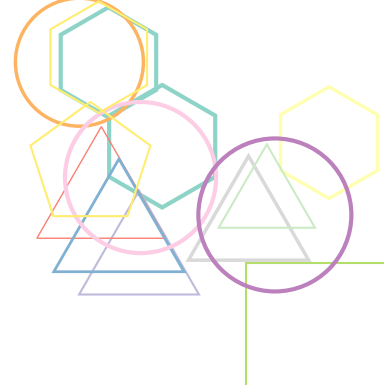[{"shape": "hexagon", "thickness": 3, "radius": 0.72, "center": [0.282, 0.838]}, {"shape": "hexagon", "thickness": 3, "radius": 0.8, "center": [0.421, 0.62]}, {"shape": "hexagon", "thickness": 2.5, "radius": 0.73, "center": [0.854, 0.63]}, {"shape": "triangle", "thickness": 1.5, "radius": 0.9, "center": [0.361, 0.325]}, {"shape": "triangle", "thickness": 1, "radius": 0.97, "center": [0.263, 0.478]}, {"shape": "triangle", "thickness": 2, "radius": 0.98, "center": [0.309, 0.392]}, {"shape": "circle", "thickness": 2.5, "radius": 0.83, "center": [0.206, 0.838]}, {"shape": "square", "thickness": 1.5, "radius": 0.91, "center": [0.822, 0.136]}, {"shape": "circle", "thickness": 3, "radius": 0.98, "center": [0.365, 0.539]}, {"shape": "triangle", "thickness": 2.5, "radius": 0.9, "center": [0.646, 0.414]}, {"shape": "circle", "thickness": 3, "radius": 0.99, "center": [0.714, 0.442]}, {"shape": "triangle", "thickness": 1.5, "radius": 0.72, "center": [0.693, 0.481]}, {"shape": "pentagon", "thickness": 1.5, "radius": 0.82, "center": [0.235, 0.571]}, {"shape": "hexagon", "thickness": 1.5, "radius": 0.72, "center": [0.257, 0.852]}]